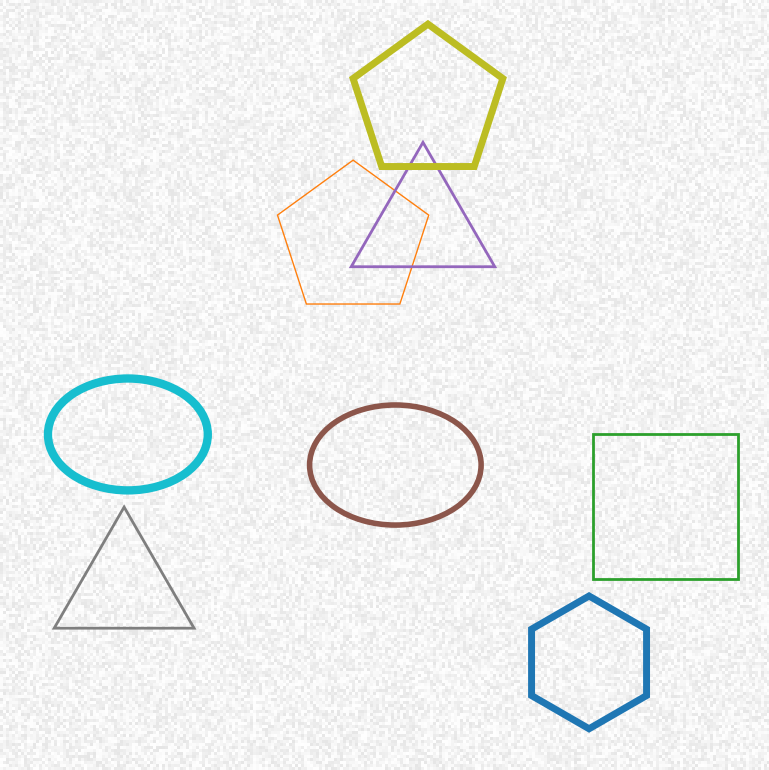[{"shape": "hexagon", "thickness": 2.5, "radius": 0.43, "center": [0.765, 0.14]}, {"shape": "pentagon", "thickness": 0.5, "radius": 0.52, "center": [0.459, 0.689]}, {"shape": "square", "thickness": 1, "radius": 0.47, "center": [0.864, 0.342]}, {"shape": "triangle", "thickness": 1, "radius": 0.54, "center": [0.549, 0.707]}, {"shape": "oval", "thickness": 2, "radius": 0.56, "center": [0.513, 0.396]}, {"shape": "triangle", "thickness": 1, "radius": 0.52, "center": [0.161, 0.237]}, {"shape": "pentagon", "thickness": 2.5, "radius": 0.51, "center": [0.556, 0.866]}, {"shape": "oval", "thickness": 3, "radius": 0.52, "center": [0.166, 0.436]}]